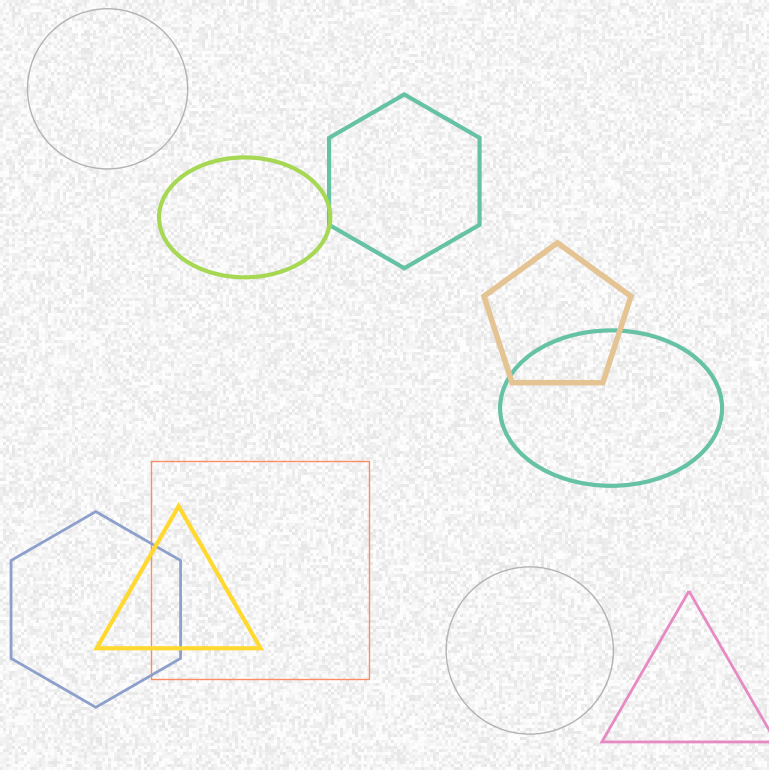[{"shape": "oval", "thickness": 1.5, "radius": 0.72, "center": [0.794, 0.47]}, {"shape": "hexagon", "thickness": 1.5, "radius": 0.56, "center": [0.525, 0.765]}, {"shape": "square", "thickness": 0.5, "radius": 0.71, "center": [0.337, 0.259]}, {"shape": "hexagon", "thickness": 1, "radius": 0.64, "center": [0.124, 0.209]}, {"shape": "triangle", "thickness": 1, "radius": 0.65, "center": [0.895, 0.102]}, {"shape": "oval", "thickness": 1.5, "radius": 0.56, "center": [0.318, 0.718]}, {"shape": "triangle", "thickness": 1.5, "radius": 0.61, "center": [0.232, 0.22]}, {"shape": "pentagon", "thickness": 2, "radius": 0.5, "center": [0.724, 0.584]}, {"shape": "circle", "thickness": 0.5, "radius": 0.54, "center": [0.688, 0.155]}, {"shape": "circle", "thickness": 0.5, "radius": 0.52, "center": [0.14, 0.885]}]